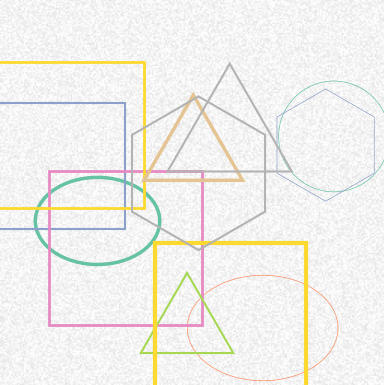[{"shape": "circle", "thickness": 0.5, "radius": 0.72, "center": [0.867, 0.646]}, {"shape": "oval", "thickness": 2.5, "radius": 0.81, "center": [0.253, 0.426]}, {"shape": "oval", "thickness": 0.5, "radius": 0.98, "center": [0.682, 0.148]}, {"shape": "square", "thickness": 1.5, "radius": 0.82, "center": [0.161, 0.57]}, {"shape": "hexagon", "thickness": 0.5, "radius": 0.73, "center": [0.846, 0.623]}, {"shape": "square", "thickness": 2, "radius": 1.0, "center": [0.327, 0.355]}, {"shape": "triangle", "thickness": 1.5, "radius": 0.69, "center": [0.486, 0.152]}, {"shape": "square", "thickness": 2, "radius": 0.95, "center": [0.185, 0.65]}, {"shape": "square", "thickness": 3, "radius": 0.98, "center": [0.598, 0.172]}, {"shape": "triangle", "thickness": 2.5, "radius": 0.74, "center": [0.502, 0.606]}, {"shape": "triangle", "thickness": 1.5, "radius": 0.93, "center": [0.597, 0.648]}, {"shape": "hexagon", "thickness": 1.5, "radius": 1.0, "center": [0.516, 0.55]}]